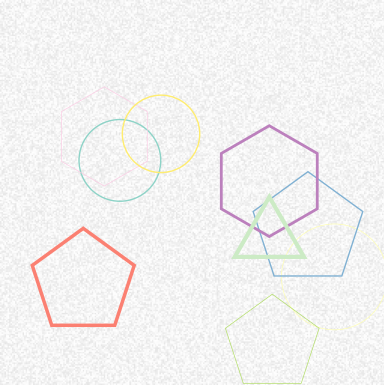[{"shape": "circle", "thickness": 1, "radius": 0.53, "center": [0.311, 0.583]}, {"shape": "circle", "thickness": 0.5, "radius": 0.69, "center": [0.868, 0.281]}, {"shape": "pentagon", "thickness": 2.5, "radius": 0.7, "center": [0.216, 0.268]}, {"shape": "pentagon", "thickness": 1, "radius": 0.75, "center": [0.8, 0.404]}, {"shape": "pentagon", "thickness": 0.5, "radius": 0.64, "center": [0.707, 0.108]}, {"shape": "hexagon", "thickness": 0.5, "radius": 0.64, "center": [0.271, 0.646]}, {"shape": "hexagon", "thickness": 2, "radius": 0.72, "center": [0.699, 0.53]}, {"shape": "triangle", "thickness": 3, "radius": 0.52, "center": [0.7, 0.385]}, {"shape": "circle", "thickness": 1, "radius": 0.5, "center": [0.418, 0.652]}]